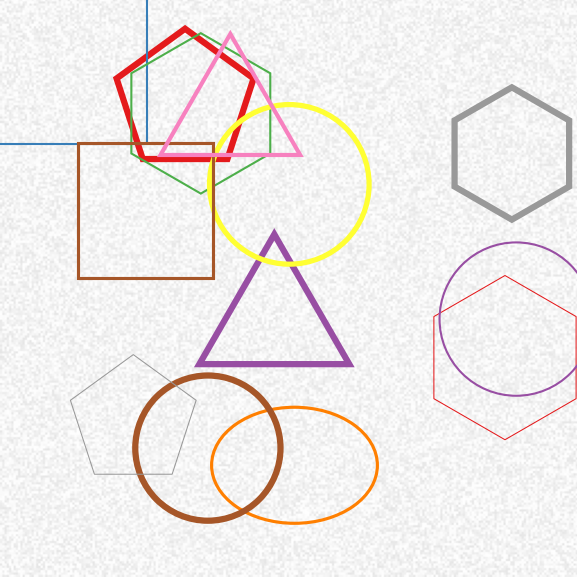[{"shape": "pentagon", "thickness": 3, "radius": 0.62, "center": [0.32, 0.825]}, {"shape": "hexagon", "thickness": 0.5, "radius": 0.71, "center": [0.874, 0.38]}, {"shape": "square", "thickness": 1, "radius": 0.66, "center": [0.122, 0.883]}, {"shape": "hexagon", "thickness": 1, "radius": 0.69, "center": [0.348, 0.803]}, {"shape": "circle", "thickness": 1, "radius": 0.66, "center": [0.894, 0.447]}, {"shape": "triangle", "thickness": 3, "radius": 0.75, "center": [0.475, 0.444]}, {"shape": "oval", "thickness": 1.5, "radius": 0.72, "center": [0.51, 0.193]}, {"shape": "circle", "thickness": 2.5, "radius": 0.69, "center": [0.501, 0.68]}, {"shape": "circle", "thickness": 3, "radius": 0.63, "center": [0.36, 0.223]}, {"shape": "square", "thickness": 1.5, "radius": 0.58, "center": [0.252, 0.634]}, {"shape": "triangle", "thickness": 2, "radius": 0.7, "center": [0.399, 0.801]}, {"shape": "hexagon", "thickness": 3, "radius": 0.57, "center": [0.886, 0.733]}, {"shape": "pentagon", "thickness": 0.5, "radius": 0.57, "center": [0.231, 0.271]}]